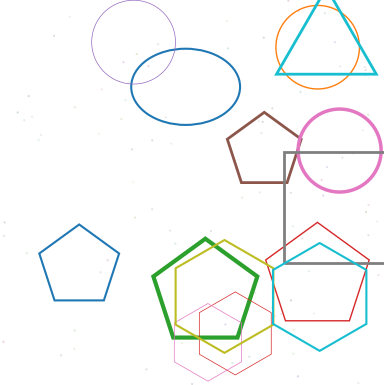[{"shape": "oval", "thickness": 1.5, "radius": 0.71, "center": [0.482, 0.774]}, {"shape": "pentagon", "thickness": 1.5, "radius": 0.54, "center": [0.206, 0.308]}, {"shape": "circle", "thickness": 1, "radius": 0.54, "center": [0.825, 0.877]}, {"shape": "pentagon", "thickness": 3, "radius": 0.71, "center": [0.533, 0.238]}, {"shape": "pentagon", "thickness": 1, "radius": 0.71, "center": [0.825, 0.281]}, {"shape": "hexagon", "thickness": 0.5, "radius": 0.54, "center": [0.611, 0.134]}, {"shape": "circle", "thickness": 0.5, "radius": 0.54, "center": [0.347, 0.891]}, {"shape": "pentagon", "thickness": 2, "radius": 0.5, "center": [0.686, 0.607]}, {"shape": "circle", "thickness": 2.5, "radius": 0.54, "center": [0.882, 0.609]}, {"shape": "hexagon", "thickness": 0.5, "radius": 0.5, "center": [0.54, 0.111]}, {"shape": "square", "thickness": 2, "radius": 0.72, "center": [0.883, 0.461]}, {"shape": "hexagon", "thickness": 1.5, "radius": 0.73, "center": [0.583, 0.23]}, {"shape": "hexagon", "thickness": 1.5, "radius": 0.7, "center": [0.83, 0.229]}, {"shape": "triangle", "thickness": 2, "radius": 0.75, "center": [0.848, 0.882]}]